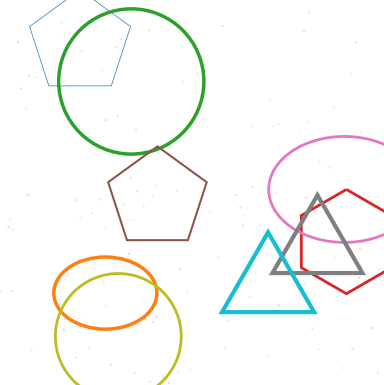[{"shape": "pentagon", "thickness": 0.5, "radius": 0.69, "center": [0.208, 0.888]}, {"shape": "oval", "thickness": 2.5, "radius": 0.67, "center": [0.274, 0.239]}, {"shape": "circle", "thickness": 2.5, "radius": 0.94, "center": [0.341, 0.788]}, {"shape": "hexagon", "thickness": 2, "radius": 0.68, "center": [0.9, 0.373]}, {"shape": "pentagon", "thickness": 1.5, "radius": 0.67, "center": [0.409, 0.485]}, {"shape": "oval", "thickness": 2, "radius": 0.98, "center": [0.895, 0.508]}, {"shape": "triangle", "thickness": 3, "radius": 0.67, "center": [0.825, 0.358]}, {"shape": "circle", "thickness": 2, "radius": 0.82, "center": [0.307, 0.126]}, {"shape": "triangle", "thickness": 3, "radius": 0.69, "center": [0.696, 0.258]}]